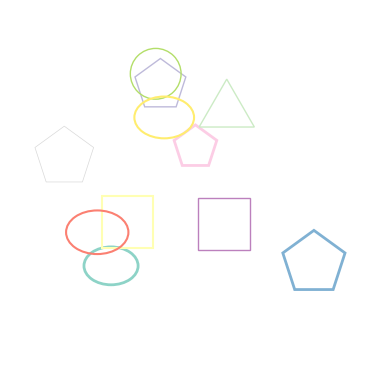[{"shape": "oval", "thickness": 2, "radius": 0.35, "center": [0.288, 0.309]}, {"shape": "square", "thickness": 1.5, "radius": 0.33, "center": [0.331, 0.424]}, {"shape": "pentagon", "thickness": 1, "radius": 0.35, "center": [0.417, 0.779]}, {"shape": "oval", "thickness": 1.5, "radius": 0.4, "center": [0.253, 0.397]}, {"shape": "pentagon", "thickness": 2, "radius": 0.42, "center": [0.815, 0.317]}, {"shape": "circle", "thickness": 1, "radius": 0.33, "center": [0.404, 0.808]}, {"shape": "pentagon", "thickness": 2, "radius": 0.29, "center": [0.508, 0.617]}, {"shape": "pentagon", "thickness": 0.5, "radius": 0.4, "center": [0.167, 0.592]}, {"shape": "square", "thickness": 1, "radius": 0.33, "center": [0.582, 0.419]}, {"shape": "triangle", "thickness": 1, "radius": 0.41, "center": [0.589, 0.712]}, {"shape": "oval", "thickness": 1.5, "radius": 0.39, "center": [0.427, 0.695]}]